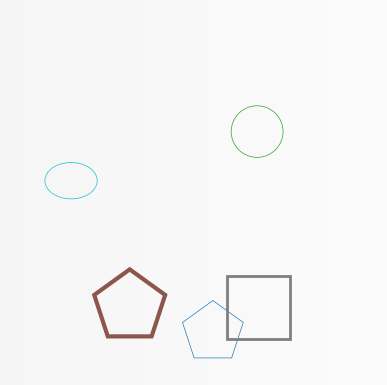[{"shape": "pentagon", "thickness": 0.5, "radius": 0.41, "center": [0.549, 0.137]}, {"shape": "circle", "thickness": 0.5, "radius": 0.33, "center": [0.664, 0.658]}, {"shape": "pentagon", "thickness": 3, "radius": 0.48, "center": [0.335, 0.204]}, {"shape": "square", "thickness": 2, "radius": 0.41, "center": [0.667, 0.201]}, {"shape": "oval", "thickness": 0.5, "radius": 0.34, "center": [0.183, 0.531]}]